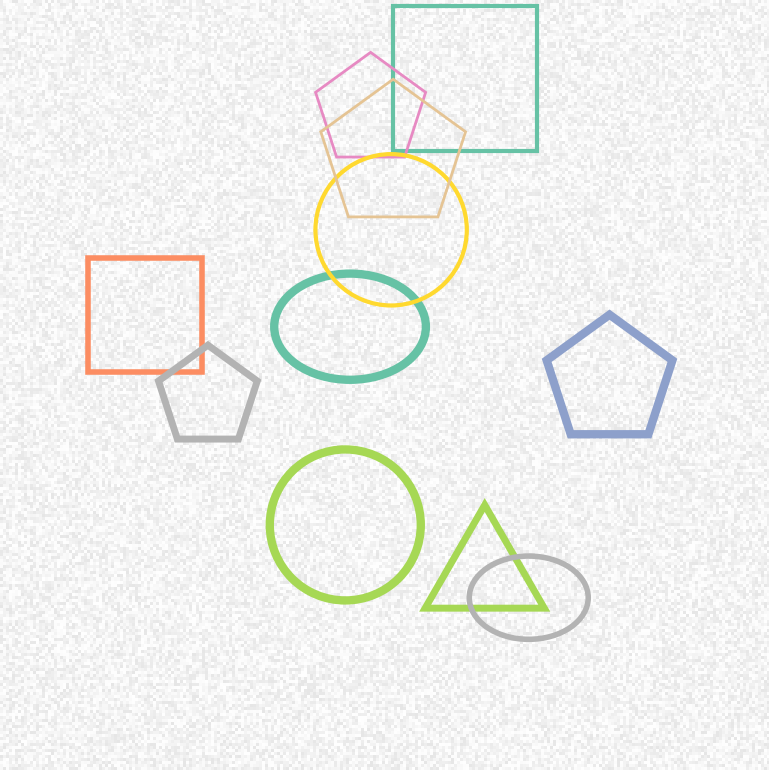[{"shape": "oval", "thickness": 3, "radius": 0.49, "center": [0.455, 0.576]}, {"shape": "square", "thickness": 1.5, "radius": 0.47, "center": [0.604, 0.898]}, {"shape": "square", "thickness": 2, "radius": 0.37, "center": [0.188, 0.591]}, {"shape": "pentagon", "thickness": 3, "radius": 0.43, "center": [0.792, 0.505]}, {"shape": "pentagon", "thickness": 1, "radius": 0.38, "center": [0.481, 0.857]}, {"shape": "triangle", "thickness": 2.5, "radius": 0.45, "center": [0.63, 0.255]}, {"shape": "circle", "thickness": 3, "radius": 0.49, "center": [0.448, 0.318]}, {"shape": "circle", "thickness": 1.5, "radius": 0.49, "center": [0.508, 0.702]}, {"shape": "pentagon", "thickness": 1, "radius": 0.49, "center": [0.511, 0.798]}, {"shape": "oval", "thickness": 2, "radius": 0.39, "center": [0.687, 0.224]}, {"shape": "pentagon", "thickness": 2.5, "radius": 0.34, "center": [0.27, 0.484]}]